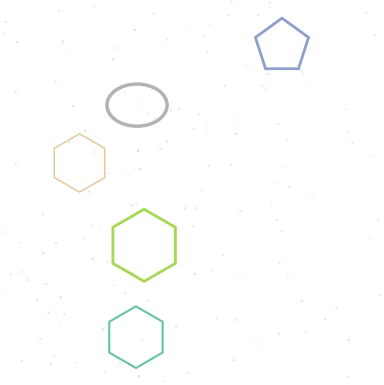[{"shape": "hexagon", "thickness": 1.5, "radius": 0.4, "center": [0.353, 0.124]}, {"shape": "pentagon", "thickness": 2, "radius": 0.36, "center": [0.732, 0.88]}, {"shape": "hexagon", "thickness": 2, "radius": 0.47, "center": [0.374, 0.363]}, {"shape": "hexagon", "thickness": 1, "radius": 0.38, "center": [0.207, 0.577]}, {"shape": "oval", "thickness": 2.5, "radius": 0.39, "center": [0.356, 0.727]}]